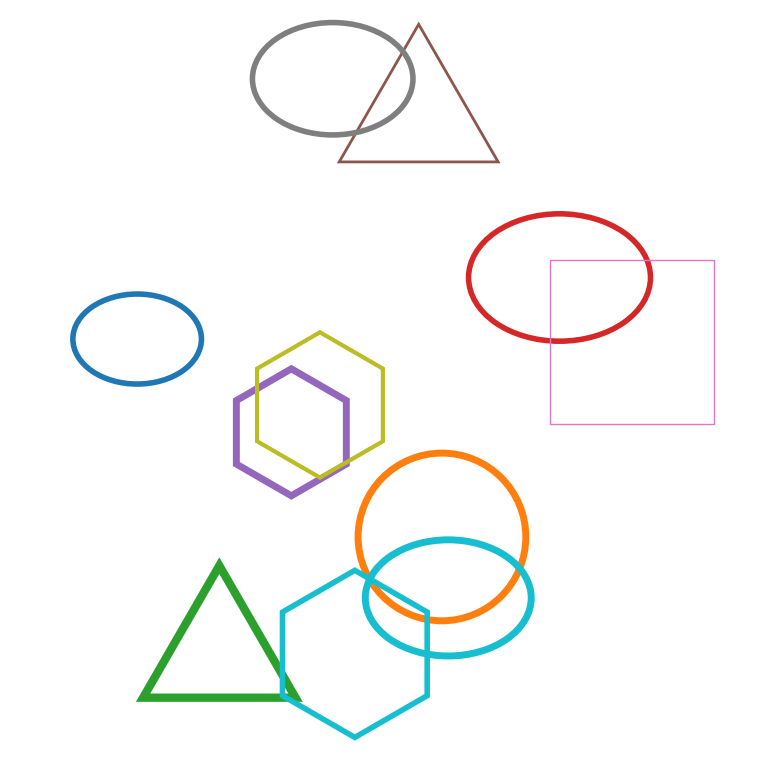[{"shape": "oval", "thickness": 2, "radius": 0.42, "center": [0.178, 0.56]}, {"shape": "circle", "thickness": 2.5, "radius": 0.54, "center": [0.574, 0.303]}, {"shape": "triangle", "thickness": 3, "radius": 0.57, "center": [0.285, 0.151]}, {"shape": "oval", "thickness": 2, "radius": 0.59, "center": [0.727, 0.64]}, {"shape": "hexagon", "thickness": 2.5, "radius": 0.41, "center": [0.378, 0.439]}, {"shape": "triangle", "thickness": 1, "radius": 0.6, "center": [0.544, 0.849]}, {"shape": "square", "thickness": 0.5, "radius": 0.53, "center": [0.821, 0.556]}, {"shape": "oval", "thickness": 2, "radius": 0.52, "center": [0.432, 0.898]}, {"shape": "hexagon", "thickness": 1.5, "radius": 0.47, "center": [0.416, 0.474]}, {"shape": "hexagon", "thickness": 2, "radius": 0.54, "center": [0.461, 0.151]}, {"shape": "oval", "thickness": 2.5, "radius": 0.54, "center": [0.582, 0.224]}]